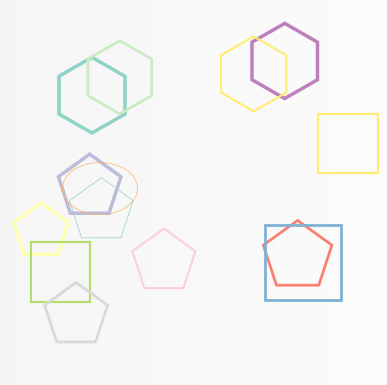[{"shape": "pentagon", "thickness": 0.5, "radius": 0.43, "center": [0.261, 0.452]}, {"shape": "hexagon", "thickness": 2.5, "radius": 0.49, "center": [0.237, 0.753]}, {"shape": "pentagon", "thickness": 2.5, "radius": 0.37, "center": [0.106, 0.399]}, {"shape": "pentagon", "thickness": 2.5, "radius": 0.42, "center": [0.231, 0.515]}, {"shape": "pentagon", "thickness": 2, "radius": 0.47, "center": [0.768, 0.334]}, {"shape": "square", "thickness": 2, "radius": 0.49, "center": [0.781, 0.318]}, {"shape": "oval", "thickness": 0.5, "radius": 0.48, "center": [0.258, 0.51]}, {"shape": "square", "thickness": 1.5, "radius": 0.39, "center": [0.156, 0.293]}, {"shape": "pentagon", "thickness": 1.5, "radius": 0.43, "center": [0.423, 0.321]}, {"shape": "pentagon", "thickness": 2, "radius": 0.43, "center": [0.196, 0.181]}, {"shape": "hexagon", "thickness": 2.5, "radius": 0.49, "center": [0.735, 0.842]}, {"shape": "hexagon", "thickness": 2, "radius": 0.47, "center": [0.309, 0.799]}, {"shape": "square", "thickness": 1.5, "radius": 0.39, "center": [0.899, 0.627]}, {"shape": "hexagon", "thickness": 1.5, "radius": 0.49, "center": [0.655, 0.808]}]